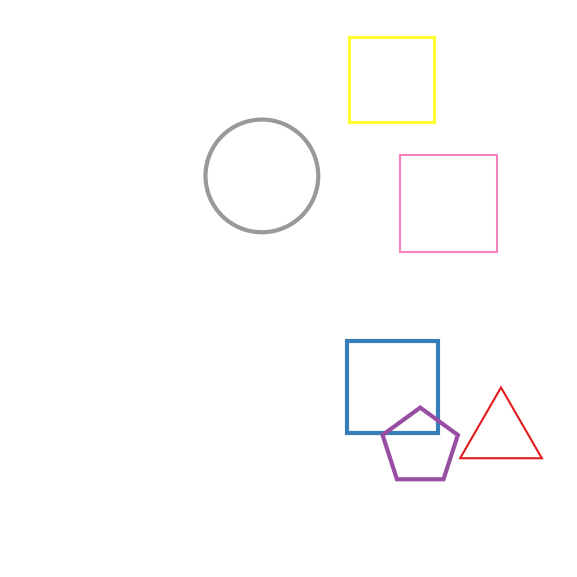[{"shape": "triangle", "thickness": 1, "radius": 0.41, "center": [0.868, 0.247]}, {"shape": "square", "thickness": 2, "radius": 0.4, "center": [0.68, 0.329]}, {"shape": "pentagon", "thickness": 2, "radius": 0.34, "center": [0.728, 0.225]}, {"shape": "square", "thickness": 1.5, "radius": 0.37, "center": [0.678, 0.862]}, {"shape": "square", "thickness": 1, "radius": 0.42, "center": [0.776, 0.647]}, {"shape": "circle", "thickness": 2, "radius": 0.49, "center": [0.453, 0.695]}]